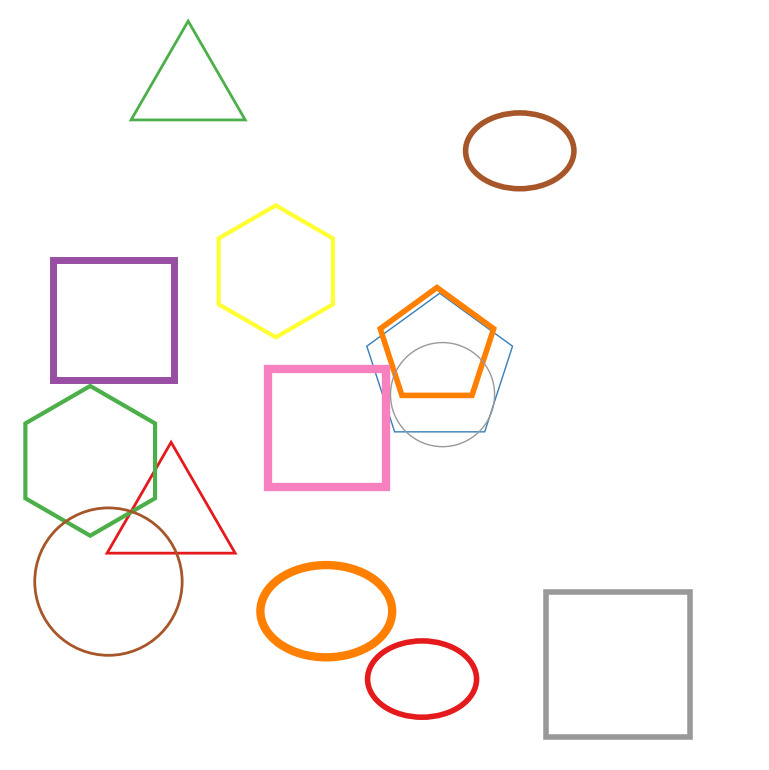[{"shape": "triangle", "thickness": 1, "radius": 0.48, "center": [0.222, 0.33]}, {"shape": "oval", "thickness": 2, "radius": 0.35, "center": [0.548, 0.118]}, {"shape": "pentagon", "thickness": 0.5, "radius": 0.5, "center": [0.571, 0.52]}, {"shape": "triangle", "thickness": 1, "radius": 0.43, "center": [0.244, 0.887]}, {"shape": "hexagon", "thickness": 1.5, "radius": 0.49, "center": [0.117, 0.402]}, {"shape": "square", "thickness": 2.5, "radius": 0.39, "center": [0.147, 0.584]}, {"shape": "oval", "thickness": 3, "radius": 0.43, "center": [0.424, 0.206]}, {"shape": "pentagon", "thickness": 2, "radius": 0.39, "center": [0.567, 0.549]}, {"shape": "hexagon", "thickness": 1.5, "radius": 0.43, "center": [0.358, 0.648]}, {"shape": "oval", "thickness": 2, "radius": 0.35, "center": [0.675, 0.804]}, {"shape": "circle", "thickness": 1, "radius": 0.48, "center": [0.141, 0.245]}, {"shape": "square", "thickness": 3, "radius": 0.38, "center": [0.424, 0.444]}, {"shape": "square", "thickness": 2, "radius": 0.47, "center": [0.803, 0.137]}, {"shape": "circle", "thickness": 0.5, "radius": 0.34, "center": [0.575, 0.487]}]